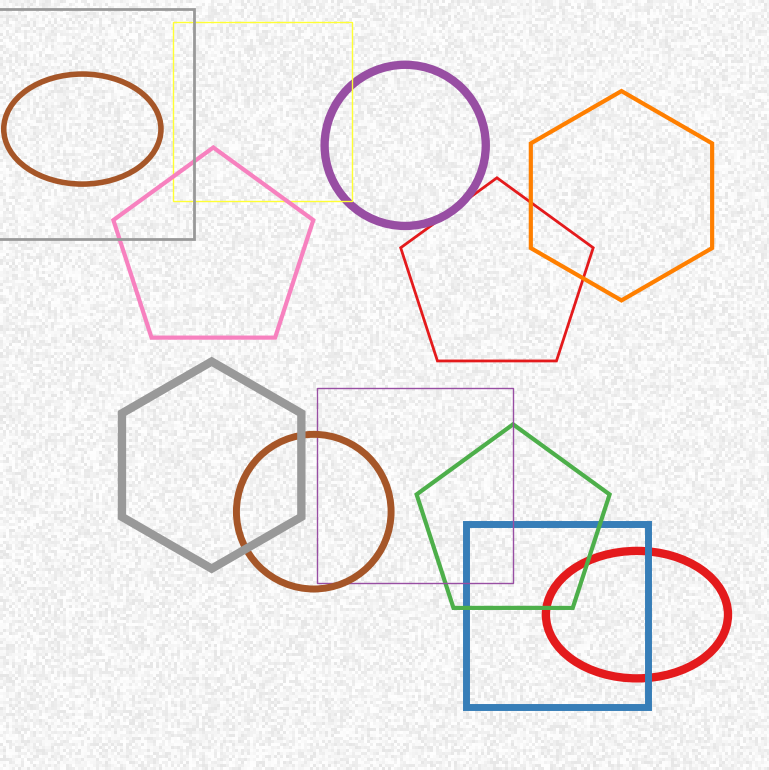[{"shape": "pentagon", "thickness": 1, "radius": 0.66, "center": [0.645, 0.638]}, {"shape": "oval", "thickness": 3, "radius": 0.59, "center": [0.827, 0.202]}, {"shape": "square", "thickness": 2.5, "radius": 0.59, "center": [0.724, 0.201]}, {"shape": "pentagon", "thickness": 1.5, "radius": 0.66, "center": [0.666, 0.317]}, {"shape": "square", "thickness": 0.5, "radius": 0.64, "center": [0.539, 0.369]}, {"shape": "circle", "thickness": 3, "radius": 0.52, "center": [0.526, 0.811]}, {"shape": "hexagon", "thickness": 1.5, "radius": 0.68, "center": [0.807, 0.746]}, {"shape": "square", "thickness": 0.5, "radius": 0.58, "center": [0.341, 0.855]}, {"shape": "circle", "thickness": 2.5, "radius": 0.5, "center": [0.407, 0.335]}, {"shape": "oval", "thickness": 2, "radius": 0.51, "center": [0.107, 0.832]}, {"shape": "pentagon", "thickness": 1.5, "radius": 0.68, "center": [0.277, 0.672]}, {"shape": "hexagon", "thickness": 3, "radius": 0.67, "center": [0.275, 0.396]}, {"shape": "square", "thickness": 1, "radius": 0.75, "center": [0.103, 0.839]}]